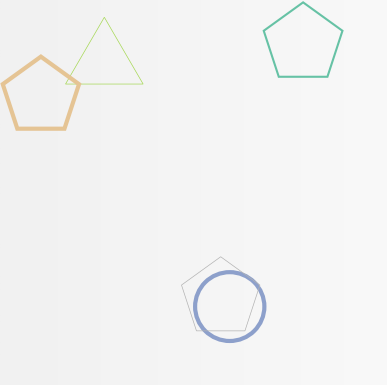[{"shape": "pentagon", "thickness": 1.5, "radius": 0.53, "center": [0.782, 0.887]}, {"shape": "circle", "thickness": 3, "radius": 0.45, "center": [0.593, 0.204]}, {"shape": "triangle", "thickness": 0.5, "radius": 0.58, "center": [0.269, 0.84]}, {"shape": "pentagon", "thickness": 3, "radius": 0.52, "center": [0.106, 0.749]}, {"shape": "pentagon", "thickness": 0.5, "radius": 0.53, "center": [0.57, 0.227]}]